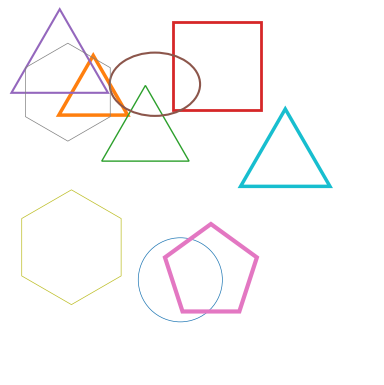[{"shape": "circle", "thickness": 0.5, "radius": 0.55, "center": [0.468, 0.273]}, {"shape": "triangle", "thickness": 2.5, "radius": 0.52, "center": [0.242, 0.753]}, {"shape": "triangle", "thickness": 1, "radius": 0.65, "center": [0.378, 0.647]}, {"shape": "square", "thickness": 2, "radius": 0.57, "center": [0.564, 0.827]}, {"shape": "triangle", "thickness": 1.5, "radius": 0.72, "center": [0.155, 0.831]}, {"shape": "oval", "thickness": 1.5, "radius": 0.59, "center": [0.402, 0.781]}, {"shape": "pentagon", "thickness": 3, "radius": 0.63, "center": [0.548, 0.293]}, {"shape": "hexagon", "thickness": 0.5, "radius": 0.64, "center": [0.176, 0.761]}, {"shape": "hexagon", "thickness": 0.5, "radius": 0.75, "center": [0.186, 0.358]}, {"shape": "triangle", "thickness": 2.5, "radius": 0.67, "center": [0.741, 0.583]}]